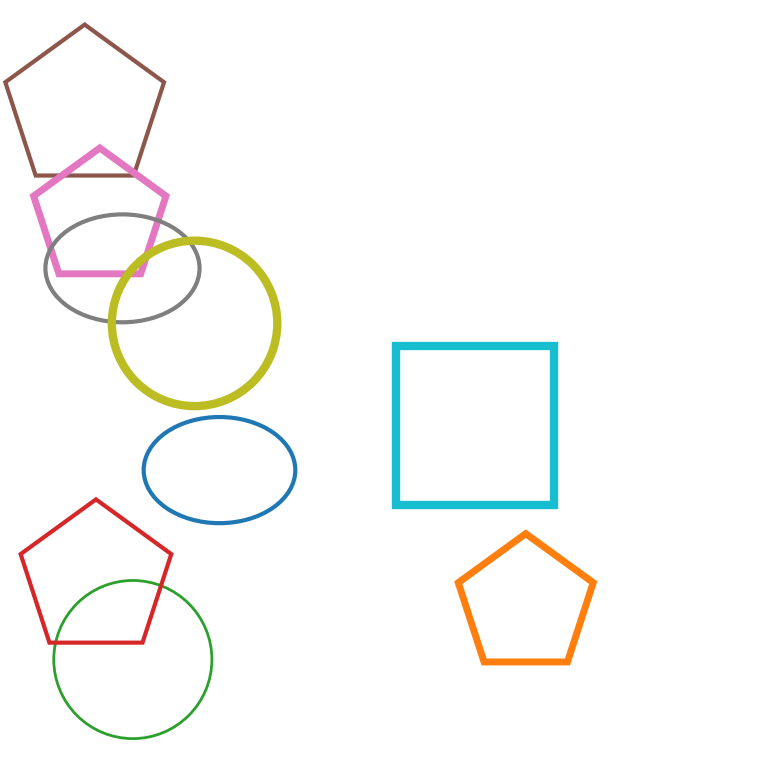[{"shape": "oval", "thickness": 1.5, "radius": 0.49, "center": [0.285, 0.389]}, {"shape": "pentagon", "thickness": 2.5, "radius": 0.46, "center": [0.683, 0.215]}, {"shape": "circle", "thickness": 1, "radius": 0.51, "center": [0.173, 0.143]}, {"shape": "pentagon", "thickness": 1.5, "radius": 0.51, "center": [0.125, 0.249]}, {"shape": "pentagon", "thickness": 1.5, "radius": 0.54, "center": [0.11, 0.86]}, {"shape": "pentagon", "thickness": 2.5, "radius": 0.45, "center": [0.13, 0.717]}, {"shape": "oval", "thickness": 1.5, "radius": 0.5, "center": [0.159, 0.652]}, {"shape": "circle", "thickness": 3, "radius": 0.54, "center": [0.253, 0.58]}, {"shape": "square", "thickness": 3, "radius": 0.51, "center": [0.617, 0.447]}]